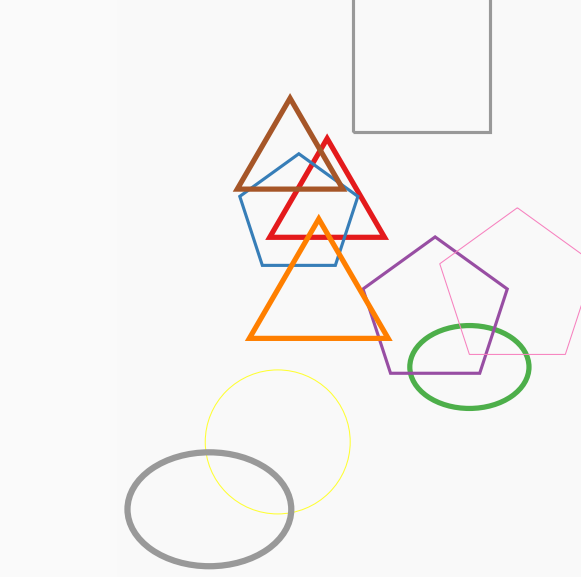[{"shape": "triangle", "thickness": 2.5, "radius": 0.57, "center": [0.563, 0.645]}, {"shape": "pentagon", "thickness": 1.5, "radius": 0.53, "center": [0.514, 0.626]}, {"shape": "oval", "thickness": 2.5, "radius": 0.51, "center": [0.808, 0.364]}, {"shape": "pentagon", "thickness": 1.5, "radius": 0.65, "center": [0.749, 0.458]}, {"shape": "triangle", "thickness": 2.5, "radius": 0.69, "center": [0.548, 0.482]}, {"shape": "circle", "thickness": 0.5, "radius": 0.62, "center": [0.478, 0.234]}, {"shape": "triangle", "thickness": 2.5, "radius": 0.52, "center": [0.499, 0.724]}, {"shape": "pentagon", "thickness": 0.5, "radius": 0.7, "center": [0.89, 0.499]}, {"shape": "square", "thickness": 1.5, "radius": 0.59, "center": [0.725, 0.889]}, {"shape": "oval", "thickness": 3, "radius": 0.7, "center": [0.36, 0.117]}]